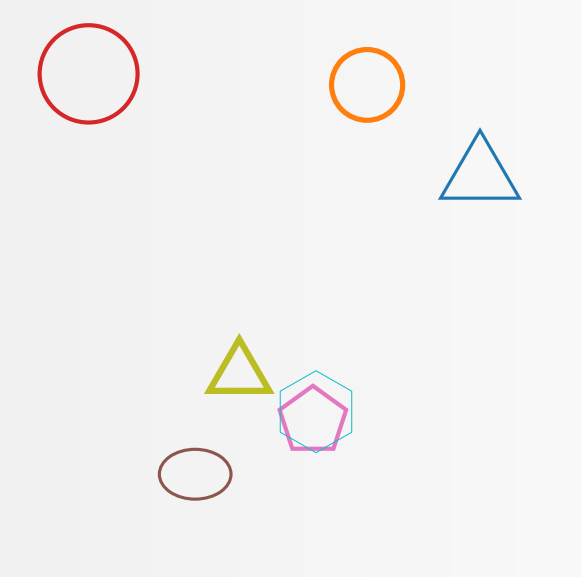[{"shape": "triangle", "thickness": 1.5, "radius": 0.39, "center": [0.826, 0.695]}, {"shape": "circle", "thickness": 2.5, "radius": 0.31, "center": [0.632, 0.852]}, {"shape": "circle", "thickness": 2, "radius": 0.42, "center": [0.152, 0.871]}, {"shape": "oval", "thickness": 1.5, "radius": 0.31, "center": [0.336, 0.178]}, {"shape": "pentagon", "thickness": 2, "radius": 0.3, "center": [0.538, 0.271]}, {"shape": "triangle", "thickness": 3, "radius": 0.3, "center": [0.412, 0.352]}, {"shape": "hexagon", "thickness": 0.5, "radius": 0.35, "center": [0.544, 0.286]}]